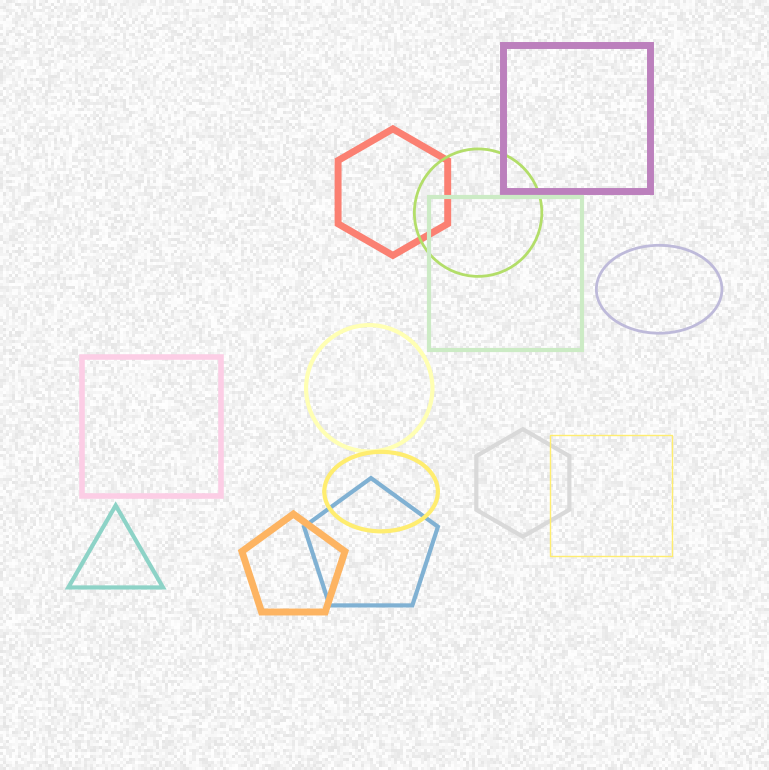[{"shape": "triangle", "thickness": 1.5, "radius": 0.36, "center": [0.15, 0.273]}, {"shape": "circle", "thickness": 1.5, "radius": 0.41, "center": [0.48, 0.496]}, {"shape": "oval", "thickness": 1, "radius": 0.41, "center": [0.856, 0.624]}, {"shape": "hexagon", "thickness": 2.5, "radius": 0.41, "center": [0.51, 0.75]}, {"shape": "pentagon", "thickness": 1.5, "radius": 0.46, "center": [0.482, 0.288]}, {"shape": "pentagon", "thickness": 2.5, "radius": 0.35, "center": [0.381, 0.262]}, {"shape": "circle", "thickness": 1, "radius": 0.41, "center": [0.621, 0.724]}, {"shape": "square", "thickness": 2, "radius": 0.45, "center": [0.197, 0.446]}, {"shape": "hexagon", "thickness": 1.5, "radius": 0.35, "center": [0.679, 0.373]}, {"shape": "square", "thickness": 2.5, "radius": 0.48, "center": [0.749, 0.847]}, {"shape": "square", "thickness": 1.5, "radius": 0.5, "center": [0.656, 0.645]}, {"shape": "square", "thickness": 0.5, "radius": 0.4, "center": [0.794, 0.357]}, {"shape": "oval", "thickness": 1.5, "radius": 0.37, "center": [0.495, 0.362]}]